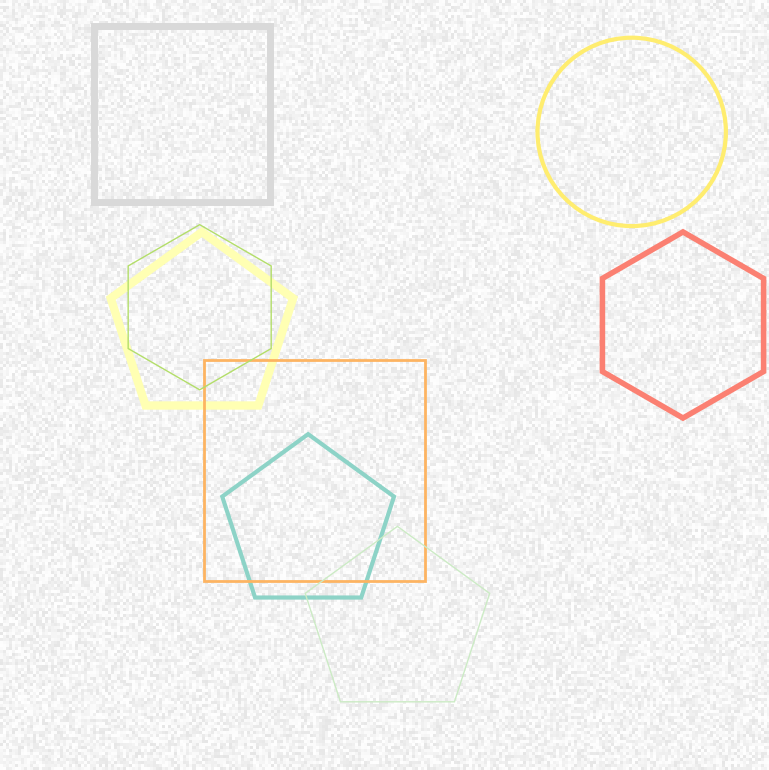[{"shape": "pentagon", "thickness": 1.5, "radius": 0.59, "center": [0.4, 0.319]}, {"shape": "pentagon", "thickness": 3, "radius": 0.62, "center": [0.262, 0.574]}, {"shape": "hexagon", "thickness": 2, "radius": 0.6, "center": [0.887, 0.578]}, {"shape": "square", "thickness": 1, "radius": 0.72, "center": [0.409, 0.389]}, {"shape": "hexagon", "thickness": 0.5, "radius": 0.54, "center": [0.259, 0.601]}, {"shape": "square", "thickness": 2.5, "radius": 0.57, "center": [0.236, 0.852]}, {"shape": "pentagon", "thickness": 0.5, "radius": 0.63, "center": [0.516, 0.19]}, {"shape": "circle", "thickness": 1.5, "radius": 0.61, "center": [0.82, 0.829]}]